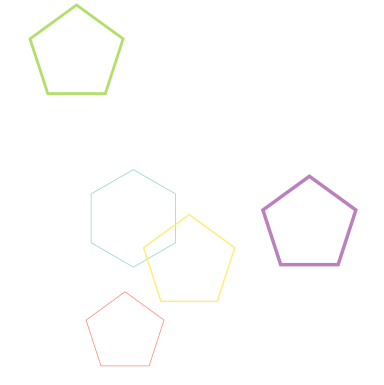[{"shape": "hexagon", "thickness": 0.5, "radius": 0.63, "center": [0.346, 0.433]}, {"shape": "pentagon", "thickness": 0.5, "radius": 0.53, "center": [0.325, 0.136]}, {"shape": "pentagon", "thickness": 2, "radius": 0.64, "center": [0.199, 0.86]}, {"shape": "pentagon", "thickness": 2.5, "radius": 0.63, "center": [0.804, 0.415]}, {"shape": "pentagon", "thickness": 1, "radius": 0.62, "center": [0.491, 0.318]}]